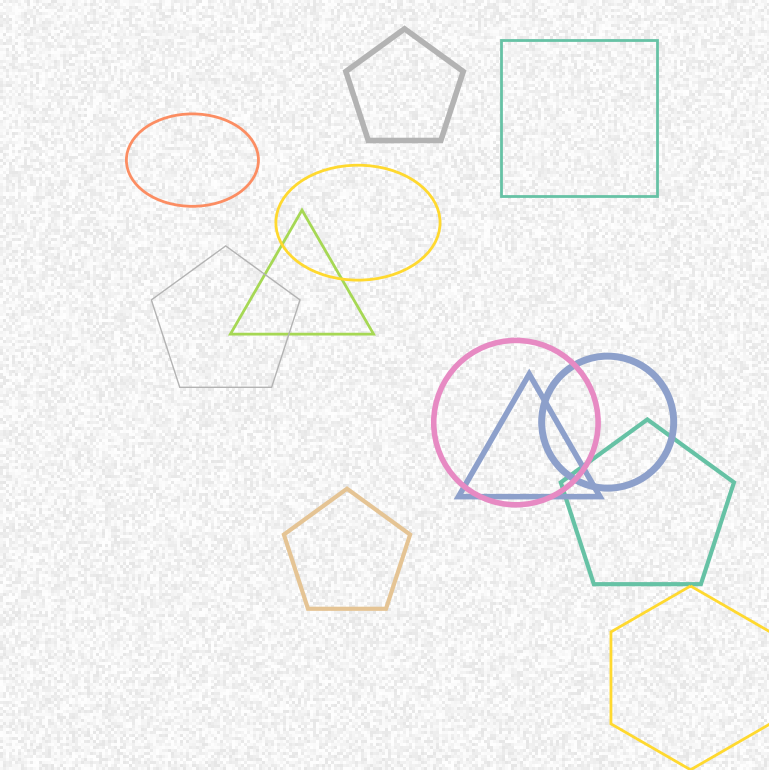[{"shape": "pentagon", "thickness": 1.5, "radius": 0.59, "center": [0.841, 0.337]}, {"shape": "square", "thickness": 1, "radius": 0.51, "center": [0.752, 0.847]}, {"shape": "oval", "thickness": 1, "radius": 0.43, "center": [0.25, 0.792]}, {"shape": "circle", "thickness": 2.5, "radius": 0.43, "center": [0.789, 0.452]}, {"shape": "triangle", "thickness": 2, "radius": 0.53, "center": [0.687, 0.408]}, {"shape": "circle", "thickness": 2, "radius": 0.53, "center": [0.67, 0.451]}, {"shape": "triangle", "thickness": 1, "radius": 0.54, "center": [0.392, 0.62]}, {"shape": "oval", "thickness": 1, "radius": 0.53, "center": [0.465, 0.711]}, {"shape": "hexagon", "thickness": 1, "radius": 0.6, "center": [0.897, 0.12]}, {"shape": "pentagon", "thickness": 1.5, "radius": 0.43, "center": [0.451, 0.279]}, {"shape": "pentagon", "thickness": 0.5, "radius": 0.51, "center": [0.293, 0.579]}, {"shape": "pentagon", "thickness": 2, "radius": 0.4, "center": [0.525, 0.882]}]